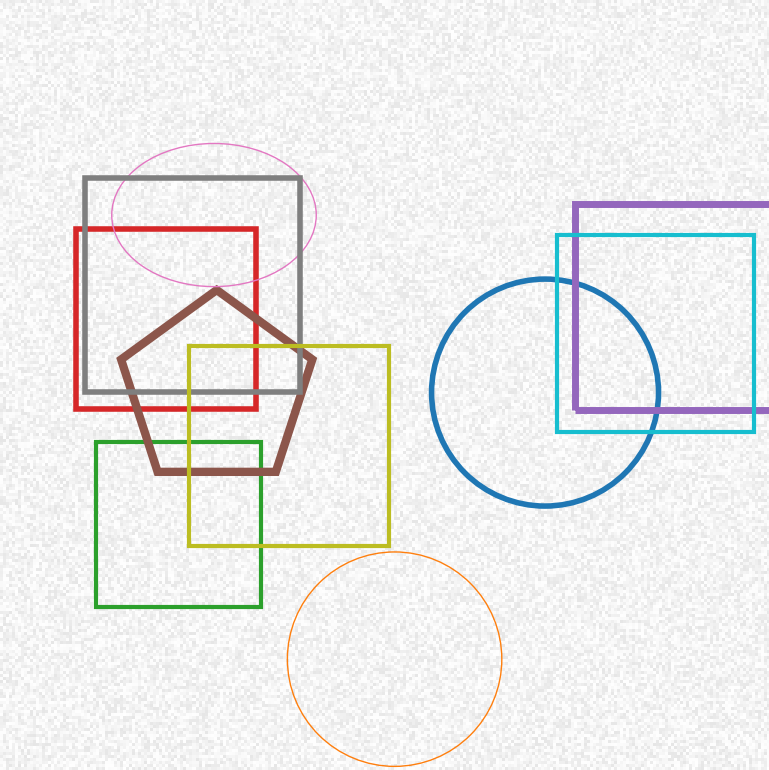[{"shape": "circle", "thickness": 2, "radius": 0.74, "center": [0.708, 0.49]}, {"shape": "circle", "thickness": 0.5, "radius": 0.7, "center": [0.512, 0.144]}, {"shape": "square", "thickness": 1.5, "radius": 0.54, "center": [0.232, 0.319]}, {"shape": "square", "thickness": 2, "radius": 0.59, "center": [0.216, 0.586]}, {"shape": "square", "thickness": 2.5, "radius": 0.67, "center": [0.881, 0.601]}, {"shape": "pentagon", "thickness": 3, "radius": 0.65, "center": [0.281, 0.493]}, {"shape": "oval", "thickness": 0.5, "radius": 0.66, "center": [0.278, 0.721]}, {"shape": "square", "thickness": 2, "radius": 0.7, "center": [0.25, 0.63]}, {"shape": "square", "thickness": 1.5, "radius": 0.65, "center": [0.375, 0.42]}, {"shape": "square", "thickness": 1.5, "radius": 0.64, "center": [0.851, 0.567]}]